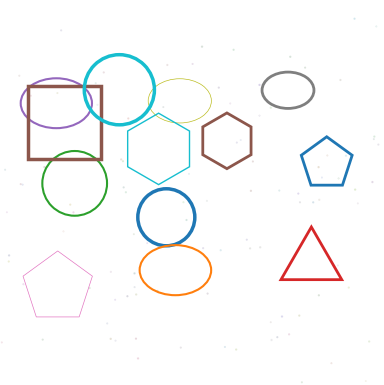[{"shape": "circle", "thickness": 2.5, "radius": 0.37, "center": [0.432, 0.436]}, {"shape": "pentagon", "thickness": 2, "radius": 0.35, "center": [0.849, 0.575]}, {"shape": "oval", "thickness": 1.5, "radius": 0.46, "center": [0.456, 0.298]}, {"shape": "circle", "thickness": 1.5, "radius": 0.42, "center": [0.194, 0.524]}, {"shape": "triangle", "thickness": 2, "radius": 0.46, "center": [0.809, 0.319]}, {"shape": "oval", "thickness": 1.5, "radius": 0.46, "center": [0.146, 0.732]}, {"shape": "hexagon", "thickness": 2, "radius": 0.36, "center": [0.589, 0.634]}, {"shape": "square", "thickness": 2.5, "radius": 0.47, "center": [0.168, 0.681]}, {"shape": "pentagon", "thickness": 0.5, "radius": 0.47, "center": [0.15, 0.253]}, {"shape": "oval", "thickness": 2, "radius": 0.34, "center": [0.748, 0.766]}, {"shape": "oval", "thickness": 0.5, "radius": 0.41, "center": [0.467, 0.738]}, {"shape": "hexagon", "thickness": 1, "radius": 0.46, "center": [0.412, 0.613]}, {"shape": "circle", "thickness": 2.5, "radius": 0.46, "center": [0.31, 0.767]}]